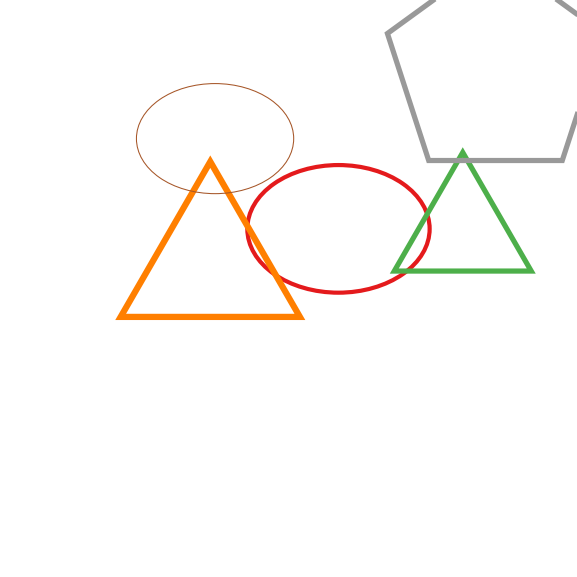[{"shape": "oval", "thickness": 2, "radius": 0.79, "center": [0.586, 0.603]}, {"shape": "triangle", "thickness": 2.5, "radius": 0.68, "center": [0.801, 0.598]}, {"shape": "triangle", "thickness": 3, "radius": 0.9, "center": [0.364, 0.54]}, {"shape": "oval", "thickness": 0.5, "radius": 0.68, "center": [0.372, 0.759]}, {"shape": "pentagon", "thickness": 2.5, "radius": 0.98, "center": [0.858, 0.88]}]